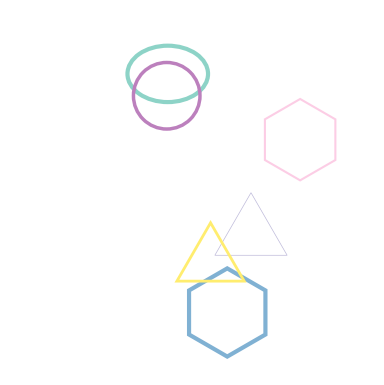[{"shape": "oval", "thickness": 3, "radius": 0.52, "center": [0.436, 0.808]}, {"shape": "triangle", "thickness": 0.5, "radius": 0.54, "center": [0.652, 0.391]}, {"shape": "hexagon", "thickness": 3, "radius": 0.57, "center": [0.59, 0.188]}, {"shape": "hexagon", "thickness": 1.5, "radius": 0.53, "center": [0.78, 0.637]}, {"shape": "circle", "thickness": 2.5, "radius": 0.43, "center": [0.433, 0.751]}, {"shape": "triangle", "thickness": 2, "radius": 0.51, "center": [0.547, 0.32]}]